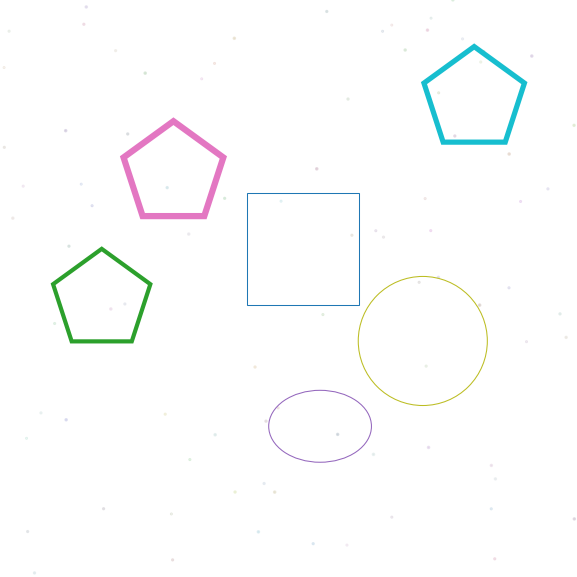[{"shape": "square", "thickness": 0.5, "radius": 0.48, "center": [0.524, 0.568]}, {"shape": "pentagon", "thickness": 2, "radius": 0.44, "center": [0.176, 0.48]}, {"shape": "oval", "thickness": 0.5, "radius": 0.44, "center": [0.554, 0.261]}, {"shape": "pentagon", "thickness": 3, "radius": 0.45, "center": [0.3, 0.698]}, {"shape": "circle", "thickness": 0.5, "radius": 0.56, "center": [0.732, 0.409]}, {"shape": "pentagon", "thickness": 2.5, "radius": 0.46, "center": [0.821, 0.827]}]